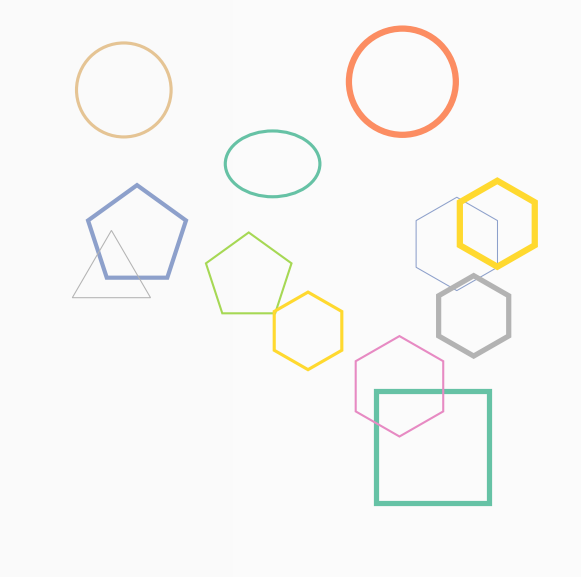[{"shape": "square", "thickness": 2.5, "radius": 0.48, "center": [0.744, 0.225]}, {"shape": "oval", "thickness": 1.5, "radius": 0.41, "center": [0.469, 0.715]}, {"shape": "circle", "thickness": 3, "radius": 0.46, "center": [0.692, 0.858]}, {"shape": "hexagon", "thickness": 0.5, "radius": 0.4, "center": [0.786, 0.577]}, {"shape": "pentagon", "thickness": 2, "radius": 0.44, "center": [0.236, 0.59]}, {"shape": "hexagon", "thickness": 1, "radius": 0.43, "center": [0.687, 0.33]}, {"shape": "pentagon", "thickness": 1, "radius": 0.39, "center": [0.428, 0.519]}, {"shape": "hexagon", "thickness": 1.5, "radius": 0.34, "center": [0.53, 0.426]}, {"shape": "hexagon", "thickness": 3, "radius": 0.37, "center": [0.856, 0.612]}, {"shape": "circle", "thickness": 1.5, "radius": 0.41, "center": [0.213, 0.843]}, {"shape": "triangle", "thickness": 0.5, "radius": 0.39, "center": [0.192, 0.522]}, {"shape": "hexagon", "thickness": 2.5, "radius": 0.35, "center": [0.815, 0.452]}]